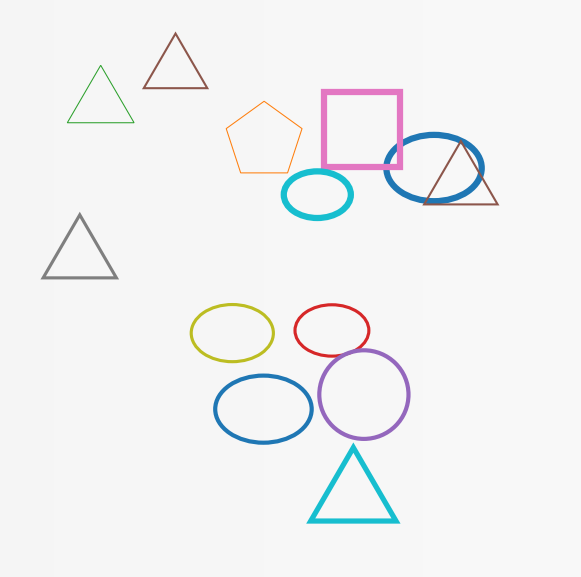[{"shape": "oval", "thickness": 3, "radius": 0.41, "center": [0.747, 0.708]}, {"shape": "oval", "thickness": 2, "radius": 0.41, "center": [0.453, 0.291]}, {"shape": "pentagon", "thickness": 0.5, "radius": 0.34, "center": [0.454, 0.755]}, {"shape": "triangle", "thickness": 0.5, "radius": 0.33, "center": [0.173, 0.82]}, {"shape": "oval", "thickness": 1.5, "radius": 0.32, "center": [0.571, 0.427]}, {"shape": "circle", "thickness": 2, "radius": 0.38, "center": [0.626, 0.316]}, {"shape": "triangle", "thickness": 1, "radius": 0.37, "center": [0.793, 0.682]}, {"shape": "triangle", "thickness": 1, "radius": 0.32, "center": [0.302, 0.878]}, {"shape": "square", "thickness": 3, "radius": 0.32, "center": [0.623, 0.775]}, {"shape": "triangle", "thickness": 1.5, "radius": 0.36, "center": [0.137, 0.554]}, {"shape": "oval", "thickness": 1.5, "radius": 0.35, "center": [0.4, 0.422]}, {"shape": "triangle", "thickness": 2.5, "radius": 0.42, "center": [0.608, 0.139]}, {"shape": "oval", "thickness": 3, "radius": 0.29, "center": [0.546, 0.662]}]